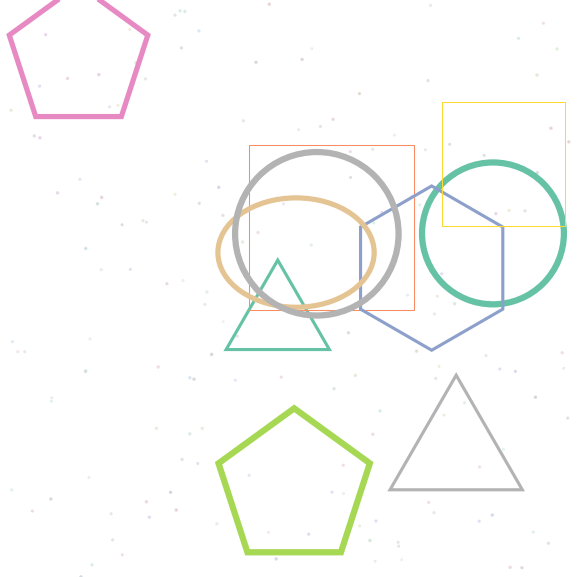[{"shape": "triangle", "thickness": 1.5, "radius": 0.52, "center": [0.481, 0.445]}, {"shape": "circle", "thickness": 3, "radius": 0.61, "center": [0.854, 0.595]}, {"shape": "square", "thickness": 0.5, "radius": 0.71, "center": [0.574, 0.606]}, {"shape": "hexagon", "thickness": 1.5, "radius": 0.71, "center": [0.748, 0.535]}, {"shape": "pentagon", "thickness": 2.5, "radius": 0.63, "center": [0.136, 0.899]}, {"shape": "pentagon", "thickness": 3, "radius": 0.69, "center": [0.509, 0.154]}, {"shape": "square", "thickness": 0.5, "radius": 0.53, "center": [0.872, 0.715]}, {"shape": "oval", "thickness": 2.5, "radius": 0.68, "center": [0.513, 0.562]}, {"shape": "triangle", "thickness": 1.5, "radius": 0.66, "center": [0.79, 0.217]}, {"shape": "circle", "thickness": 3, "radius": 0.71, "center": [0.549, 0.594]}]